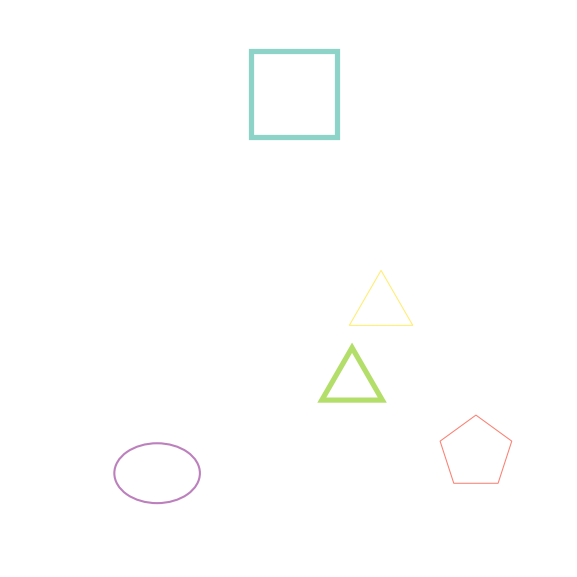[{"shape": "square", "thickness": 2.5, "radius": 0.37, "center": [0.509, 0.836]}, {"shape": "pentagon", "thickness": 0.5, "radius": 0.33, "center": [0.824, 0.215]}, {"shape": "triangle", "thickness": 2.5, "radius": 0.3, "center": [0.61, 0.337]}, {"shape": "oval", "thickness": 1, "radius": 0.37, "center": [0.272, 0.18]}, {"shape": "triangle", "thickness": 0.5, "radius": 0.32, "center": [0.66, 0.467]}]